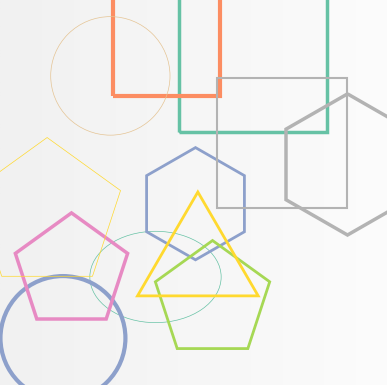[{"shape": "square", "thickness": 2.5, "radius": 0.96, "center": [0.653, 0.847]}, {"shape": "oval", "thickness": 0.5, "radius": 0.85, "center": [0.401, 0.281]}, {"shape": "square", "thickness": 3, "radius": 0.69, "center": [0.43, 0.89]}, {"shape": "hexagon", "thickness": 2, "radius": 0.73, "center": [0.505, 0.471]}, {"shape": "circle", "thickness": 3, "radius": 0.81, "center": [0.162, 0.122]}, {"shape": "pentagon", "thickness": 2.5, "radius": 0.76, "center": [0.184, 0.295]}, {"shape": "pentagon", "thickness": 2, "radius": 0.78, "center": [0.548, 0.22]}, {"shape": "pentagon", "thickness": 0.5, "radius": 1.0, "center": [0.122, 0.444]}, {"shape": "triangle", "thickness": 2, "radius": 0.9, "center": [0.511, 0.321]}, {"shape": "circle", "thickness": 0.5, "radius": 0.77, "center": [0.285, 0.803]}, {"shape": "square", "thickness": 1.5, "radius": 0.84, "center": [0.728, 0.629]}, {"shape": "hexagon", "thickness": 2.5, "radius": 0.92, "center": [0.897, 0.573]}]